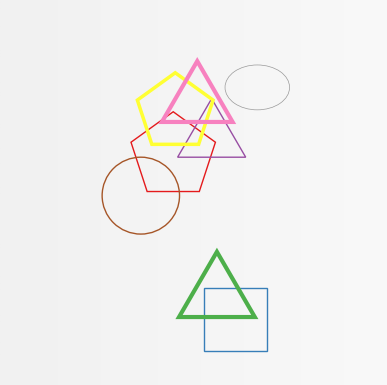[{"shape": "pentagon", "thickness": 1, "radius": 0.57, "center": [0.447, 0.595]}, {"shape": "square", "thickness": 1, "radius": 0.41, "center": [0.607, 0.171]}, {"shape": "triangle", "thickness": 3, "radius": 0.56, "center": [0.56, 0.233]}, {"shape": "triangle", "thickness": 1, "radius": 0.51, "center": [0.546, 0.642]}, {"shape": "pentagon", "thickness": 2.5, "radius": 0.51, "center": [0.452, 0.708]}, {"shape": "circle", "thickness": 1, "radius": 0.5, "center": [0.363, 0.492]}, {"shape": "triangle", "thickness": 3, "radius": 0.53, "center": [0.509, 0.736]}, {"shape": "oval", "thickness": 0.5, "radius": 0.42, "center": [0.664, 0.773]}]